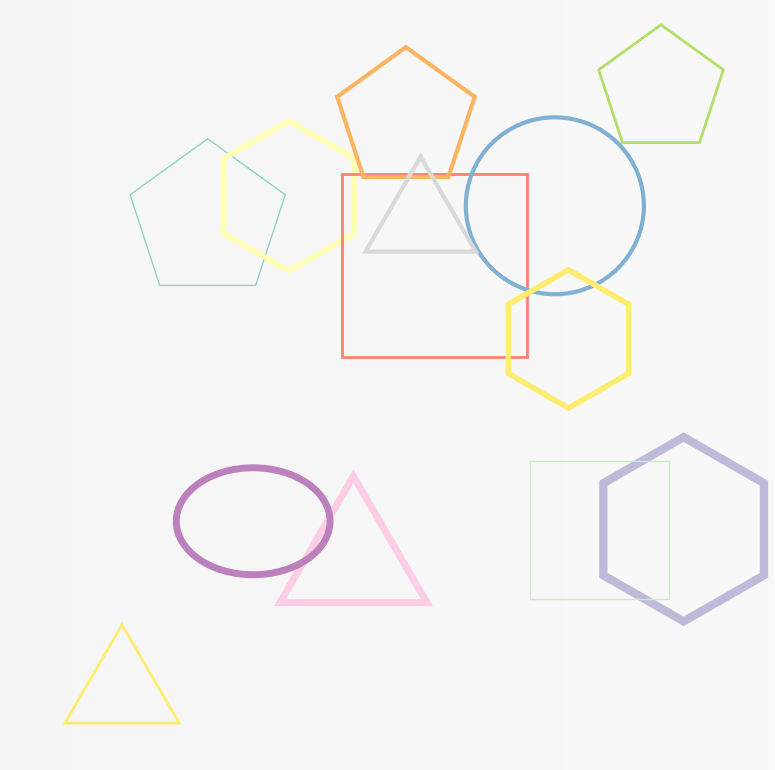[{"shape": "pentagon", "thickness": 0.5, "radius": 0.53, "center": [0.268, 0.715]}, {"shape": "hexagon", "thickness": 2, "radius": 0.49, "center": [0.373, 0.745]}, {"shape": "hexagon", "thickness": 3, "radius": 0.6, "center": [0.882, 0.313]}, {"shape": "square", "thickness": 1, "radius": 0.6, "center": [0.561, 0.655]}, {"shape": "circle", "thickness": 1.5, "radius": 0.57, "center": [0.716, 0.733]}, {"shape": "pentagon", "thickness": 1.5, "radius": 0.47, "center": [0.524, 0.846]}, {"shape": "pentagon", "thickness": 1, "radius": 0.42, "center": [0.853, 0.883]}, {"shape": "triangle", "thickness": 2.5, "radius": 0.55, "center": [0.456, 0.272]}, {"shape": "triangle", "thickness": 1.5, "radius": 0.41, "center": [0.543, 0.714]}, {"shape": "oval", "thickness": 2.5, "radius": 0.5, "center": [0.327, 0.323]}, {"shape": "square", "thickness": 0.5, "radius": 0.45, "center": [0.773, 0.312]}, {"shape": "triangle", "thickness": 1, "radius": 0.43, "center": [0.157, 0.104]}, {"shape": "hexagon", "thickness": 2, "radius": 0.45, "center": [0.734, 0.56]}]